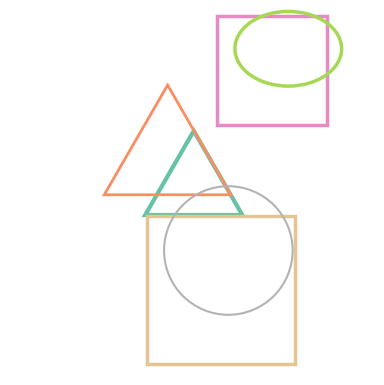[{"shape": "triangle", "thickness": 3, "radius": 0.73, "center": [0.503, 0.514]}, {"shape": "triangle", "thickness": 2, "radius": 0.95, "center": [0.435, 0.589]}, {"shape": "square", "thickness": 2.5, "radius": 0.71, "center": [0.707, 0.816]}, {"shape": "oval", "thickness": 2.5, "radius": 0.69, "center": [0.749, 0.873]}, {"shape": "square", "thickness": 2.5, "radius": 0.97, "center": [0.574, 0.247]}, {"shape": "circle", "thickness": 1.5, "radius": 0.84, "center": [0.593, 0.349]}]